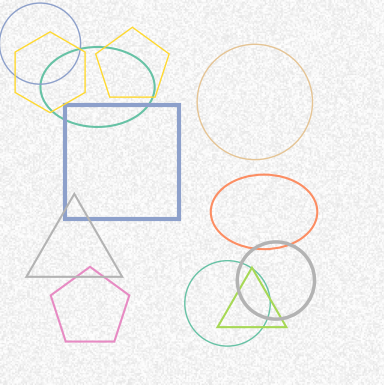[{"shape": "circle", "thickness": 1, "radius": 0.55, "center": [0.591, 0.212]}, {"shape": "oval", "thickness": 1.5, "radius": 0.74, "center": [0.253, 0.774]}, {"shape": "oval", "thickness": 1.5, "radius": 0.69, "center": [0.686, 0.45]}, {"shape": "circle", "thickness": 1, "radius": 0.53, "center": [0.104, 0.887]}, {"shape": "square", "thickness": 3, "radius": 0.74, "center": [0.317, 0.58]}, {"shape": "pentagon", "thickness": 1.5, "radius": 0.54, "center": [0.234, 0.2]}, {"shape": "triangle", "thickness": 1.5, "radius": 0.52, "center": [0.654, 0.202]}, {"shape": "hexagon", "thickness": 1, "radius": 0.52, "center": [0.13, 0.812]}, {"shape": "pentagon", "thickness": 1, "radius": 0.5, "center": [0.344, 0.829]}, {"shape": "circle", "thickness": 1, "radius": 0.75, "center": [0.662, 0.735]}, {"shape": "circle", "thickness": 2.5, "radius": 0.5, "center": [0.717, 0.271]}, {"shape": "triangle", "thickness": 1.5, "radius": 0.72, "center": [0.193, 0.353]}]